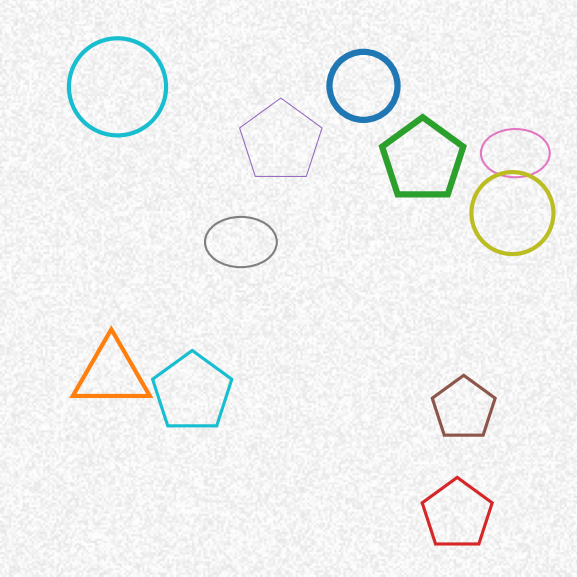[{"shape": "circle", "thickness": 3, "radius": 0.29, "center": [0.629, 0.85]}, {"shape": "triangle", "thickness": 2, "radius": 0.38, "center": [0.193, 0.352]}, {"shape": "pentagon", "thickness": 3, "radius": 0.37, "center": [0.732, 0.722]}, {"shape": "pentagon", "thickness": 1.5, "radius": 0.32, "center": [0.792, 0.109]}, {"shape": "pentagon", "thickness": 0.5, "radius": 0.38, "center": [0.486, 0.754]}, {"shape": "pentagon", "thickness": 1.5, "radius": 0.29, "center": [0.803, 0.292]}, {"shape": "oval", "thickness": 1, "radius": 0.3, "center": [0.892, 0.734]}, {"shape": "oval", "thickness": 1, "radius": 0.31, "center": [0.417, 0.58]}, {"shape": "circle", "thickness": 2, "radius": 0.36, "center": [0.887, 0.63]}, {"shape": "circle", "thickness": 2, "radius": 0.42, "center": [0.203, 0.849]}, {"shape": "pentagon", "thickness": 1.5, "radius": 0.36, "center": [0.333, 0.32]}]